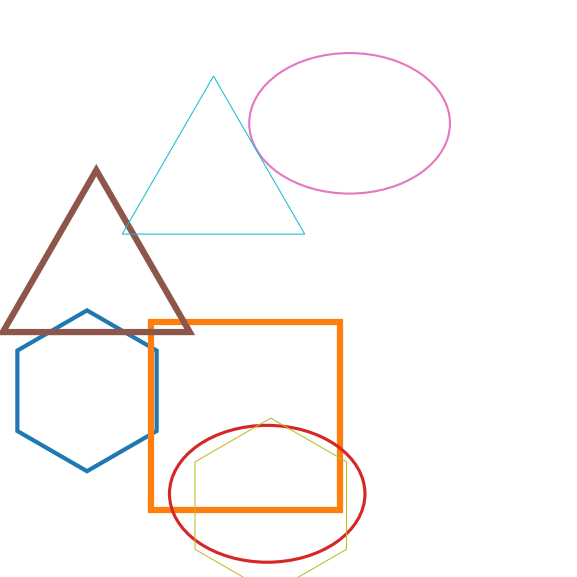[{"shape": "hexagon", "thickness": 2, "radius": 0.7, "center": [0.151, 0.322]}, {"shape": "square", "thickness": 3, "radius": 0.82, "center": [0.425, 0.279]}, {"shape": "oval", "thickness": 1.5, "radius": 0.85, "center": [0.463, 0.144]}, {"shape": "triangle", "thickness": 3, "radius": 0.93, "center": [0.167, 0.518]}, {"shape": "oval", "thickness": 1, "radius": 0.87, "center": [0.605, 0.786]}, {"shape": "hexagon", "thickness": 0.5, "radius": 0.76, "center": [0.469, 0.124]}, {"shape": "triangle", "thickness": 0.5, "radius": 0.91, "center": [0.37, 0.685]}]